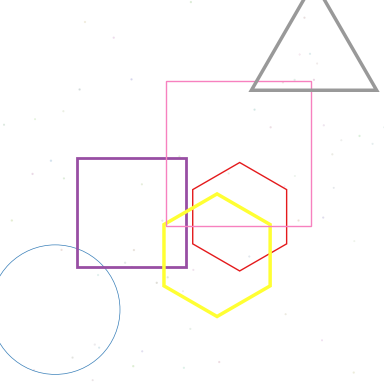[{"shape": "hexagon", "thickness": 1, "radius": 0.7, "center": [0.623, 0.437]}, {"shape": "circle", "thickness": 0.5, "radius": 0.84, "center": [0.143, 0.196]}, {"shape": "square", "thickness": 2, "radius": 0.71, "center": [0.343, 0.449]}, {"shape": "hexagon", "thickness": 2.5, "radius": 0.8, "center": [0.564, 0.337]}, {"shape": "square", "thickness": 1, "radius": 0.94, "center": [0.618, 0.601]}, {"shape": "triangle", "thickness": 2.5, "radius": 0.94, "center": [0.816, 0.859]}]